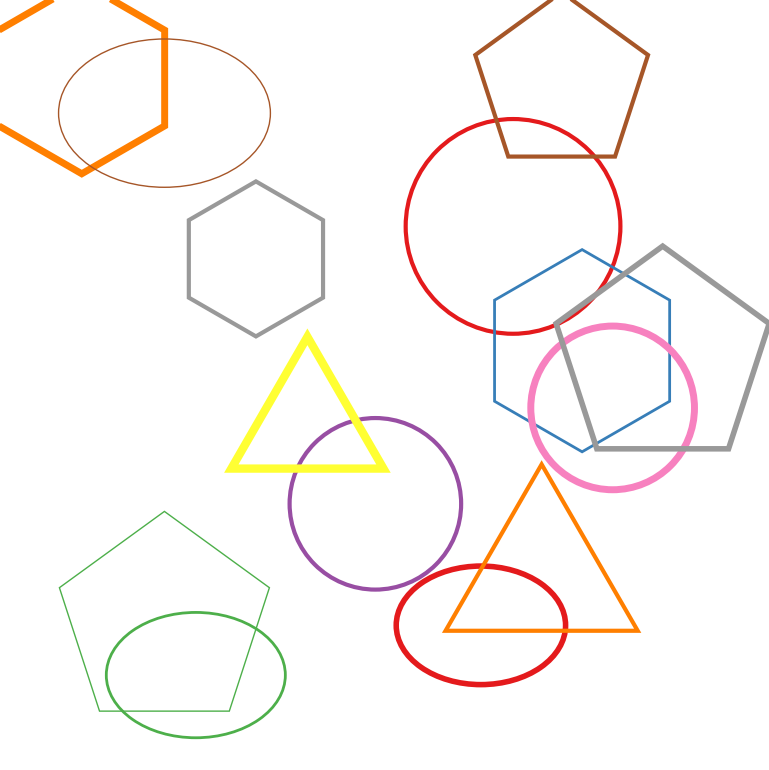[{"shape": "oval", "thickness": 2, "radius": 0.55, "center": [0.625, 0.188]}, {"shape": "circle", "thickness": 1.5, "radius": 0.7, "center": [0.666, 0.706]}, {"shape": "hexagon", "thickness": 1, "radius": 0.66, "center": [0.756, 0.545]}, {"shape": "oval", "thickness": 1, "radius": 0.58, "center": [0.254, 0.123]}, {"shape": "pentagon", "thickness": 0.5, "radius": 0.72, "center": [0.214, 0.192]}, {"shape": "circle", "thickness": 1.5, "radius": 0.56, "center": [0.487, 0.346]}, {"shape": "triangle", "thickness": 1.5, "radius": 0.72, "center": [0.703, 0.253]}, {"shape": "hexagon", "thickness": 2.5, "radius": 0.62, "center": [0.106, 0.899]}, {"shape": "triangle", "thickness": 3, "radius": 0.57, "center": [0.399, 0.448]}, {"shape": "oval", "thickness": 0.5, "radius": 0.69, "center": [0.214, 0.853]}, {"shape": "pentagon", "thickness": 1.5, "radius": 0.59, "center": [0.729, 0.892]}, {"shape": "circle", "thickness": 2.5, "radius": 0.53, "center": [0.796, 0.47]}, {"shape": "pentagon", "thickness": 2, "radius": 0.73, "center": [0.861, 0.535]}, {"shape": "hexagon", "thickness": 1.5, "radius": 0.5, "center": [0.332, 0.664]}]